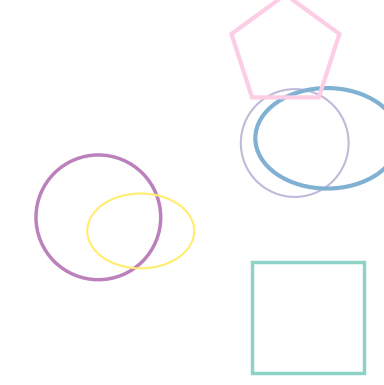[{"shape": "square", "thickness": 2.5, "radius": 0.72, "center": [0.8, 0.174]}, {"shape": "circle", "thickness": 1.5, "radius": 0.7, "center": [0.766, 0.628]}, {"shape": "oval", "thickness": 3, "radius": 0.93, "center": [0.85, 0.641]}, {"shape": "pentagon", "thickness": 3, "radius": 0.74, "center": [0.741, 0.866]}, {"shape": "circle", "thickness": 2.5, "radius": 0.81, "center": [0.255, 0.435]}, {"shape": "oval", "thickness": 1.5, "radius": 0.69, "center": [0.366, 0.4]}]